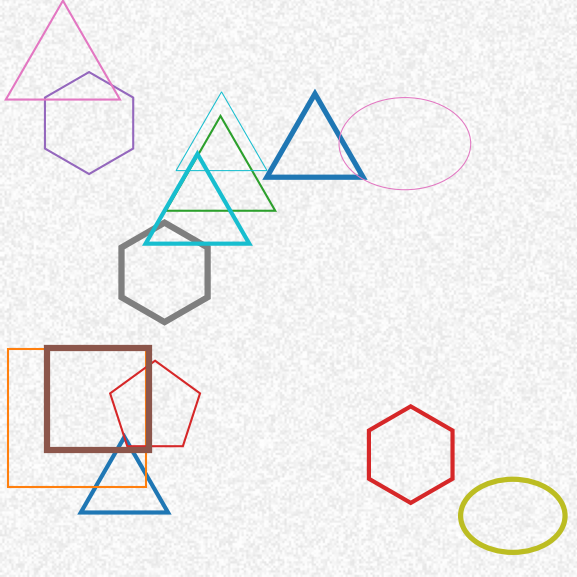[{"shape": "triangle", "thickness": 2, "radius": 0.44, "center": [0.215, 0.155]}, {"shape": "triangle", "thickness": 2.5, "radius": 0.48, "center": [0.545, 0.74]}, {"shape": "square", "thickness": 1, "radius": 0.6, "center": [0.133, 0.275]}, {"shape": "triangle", "thickness": 1, "radius": 0.55, "center": [0.382, 0.689]}, {"shape": "pentagon", "thickness": 1, "radius": 0.41, "center": [0.269, 0.293]}, {"shape": "hexagon", "thickness": 2, "radius": 0.42, "center": [0.711, 0.212]}, {"shape": "hexagon", "thickness": 1, "radius": 0.44, "center": [0.154, 0.786]}, {"shape": "square", "thickness": 3, "radius": 0.44, "center": [0.17, 0.308]}, {"shape": "oval", "thickness": 0.5, "radius": 0.57, "center": [0.701, 0.75]}, {"shape": "triangle", "thickness": 1, "radius": 0.57, "center": [0.109, 0.884]}, {"shape": "hexagon", "thickness": 3, "radius": 0.43, "center": [0.285, 0.527]}, {"shape": "oval", "thickness": 2.5, "radius": 0.45, "center": [0.888, 0.106]}, {"shape": "triangle", "thickness": 0.5, "radius": 0.45, "center": [0.384, 0.749]}, {"shape": "triangle", "thickness": 2, "radius": 0.52, "center": [0.342, 0.629]}]